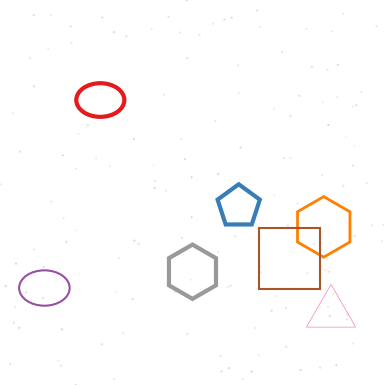[{"shape": "oval", "thickness": 3, "radius": 0.31, "center": [0.261, 0.74]}, {"shape": "pentagon", "thickness": 3, "radius": 0.29, "center": [0.62, 0.464]}, {"shape": "oval", "thickness": 1.5, "radius": 0.33, "center": [0.115, 0.252]}, {"shape": "hexagon", "thickness": 2, "radius": 0.39, "center": [0.841, 0.411]}, {"shape": "square", "thickness": 1.5, "radius": 0.4, "center": [0.752, 0.328]}, {"shape": "triangle", "thickness": 0.5, "radius": 0.37, "center": [0.86, 0.187]}, {"shape": "hexagon", "thickness": 3, "radius": 0.35, "center": [0.5, 0.294]}]